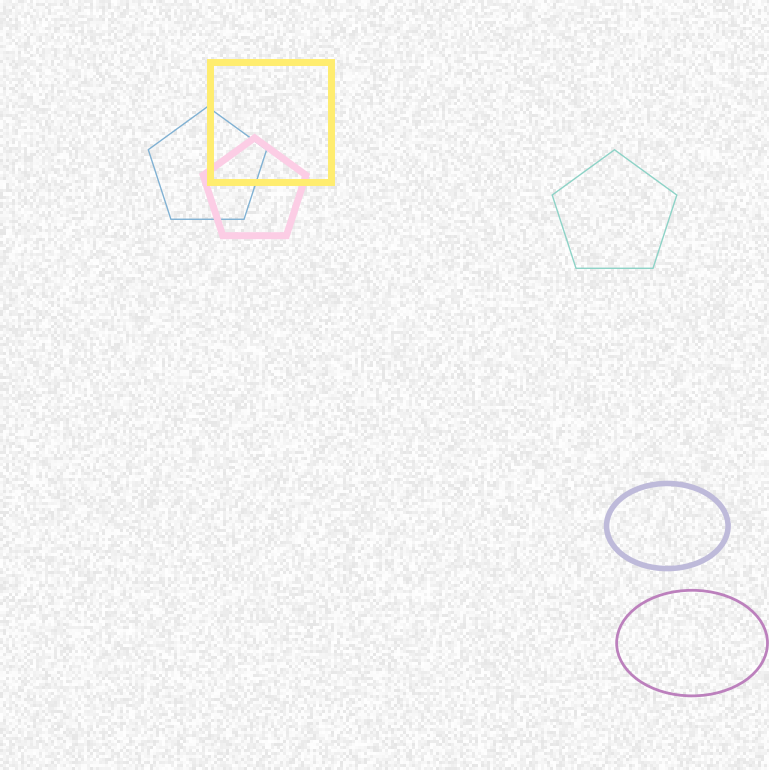[{"shape": "pentagon", "thickness": 0.5, "radius": 0.43, "center": [0.798, 0.72]}, {"shape": "oval", "thickness": 2, "radius": 0.39, "center": [0.867, 0.317]}, {"shape": "pentagon", "thickness": 0.5, "radius": 0.4, "center": [0.269, 0.781]}, {"shape": "pentagon", "thickness": 2.5, "radius": 0.35, "center": [0.331, 0.751]}, {"shape": "oval", "thickness": 1, "radius": 0.49, "center": [0.899, 0.165]}, {"shape": "square", "thickness": 2.5, "radius": 0.39, "center": [0.351, 0.842]}]